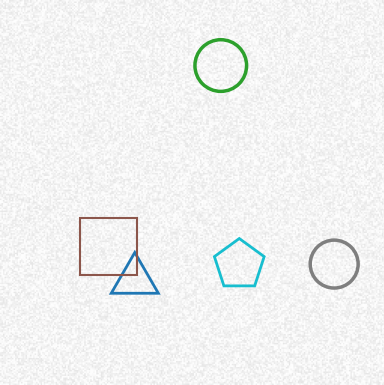[{"shape": "triangle", "thickness": 2, "radius": 0.35, "center": [0.35, 0.274]}, {"shape": "circle", "thickness": 2.5, "radius": 0.34, "center": [0.573, 0.83]}, {"shape": "square", "thickness": 1.5, "radius": 0.37, "center": [0.281, 0.359]}, {"shape": "circle", "thickness": 2.5, "radius": 0.31, "center": [0.868, 0.314]}, {"shape": "pentagon", "thickness": 2, "radius": 0.34, "center": [0.621, 0.312]}]